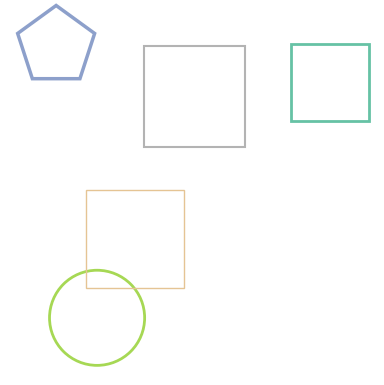[{"shape": "square", "thickness": 2, "radius": 0.5, "center": [0.857, 0.786]}, {"shape": "pentagon", "thickness": 2.5, "radius": 0.53, "center": [0.146, 0.881]}, {"shape": "circle", "thickness": 2, "radius": 0.62, "center": [0.252, 0.175]}, {"shape": "square", "thickness": 1, "radius": 0.64, "center": [0.351, 0.378]}, {"shape": "square", "thickness": 1.5, "radius": 0.66, "center": [0.505, 0.749]}]